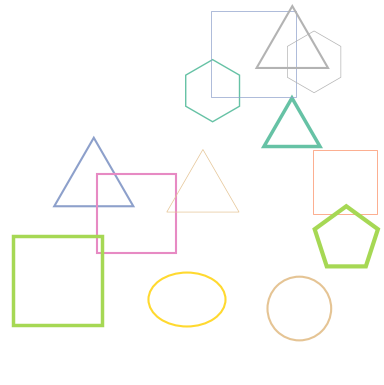[{"shape": "hexagon", "thickness": 1, "radius": 0.4, "center": [0.552, 0.764]}, {"shape": "triangle", "thickness": 2.5, "radius": 0.42, "center": [0.758, 0.661]}, {"shape": "square", "thickness": 0.5, "radius": 0.41, "center": [0.896, 0.526]}, {"shape": "square", "thickness": 0.5, "radius": 0.56, "center": [0.658, 0.86]}, {"shape": "triangle", "thickness": 1.5, "radius": 0.59, "center": [0.244, 0.524]}, {"shape": "square", "thickness": 1.5, "radius": 0.51, "center": [0.354, 0.446]}, {"shape": "pentagon", "thickness": 3, "radius": 0.43, "center": [0.899, 0.378]}, {"shape": "square", "thickness": 2.5, "radius": 0.58, "center": [0.15, 0.27]}, {"shape": "oval", "thickness": 1.5, "radius": 0.5, "center": [0.486, 0.222]}, {"shape": "circle", "thickness": 1.5, "radius": 0.41, "center": [0.778, 0.199]}, {"shape": "triangle", "thickness": 0.5, "radius": 0.54, "center": [0.527, 0.503]}, {"shape": "hexagon", "thickness": 0.5, "radius": 0.4, "center": [0.816, 0.839]}, {"shape": "triangle", "thickness": 1.5, "radius": 0.54, "center": [0.759, 0.877]}]